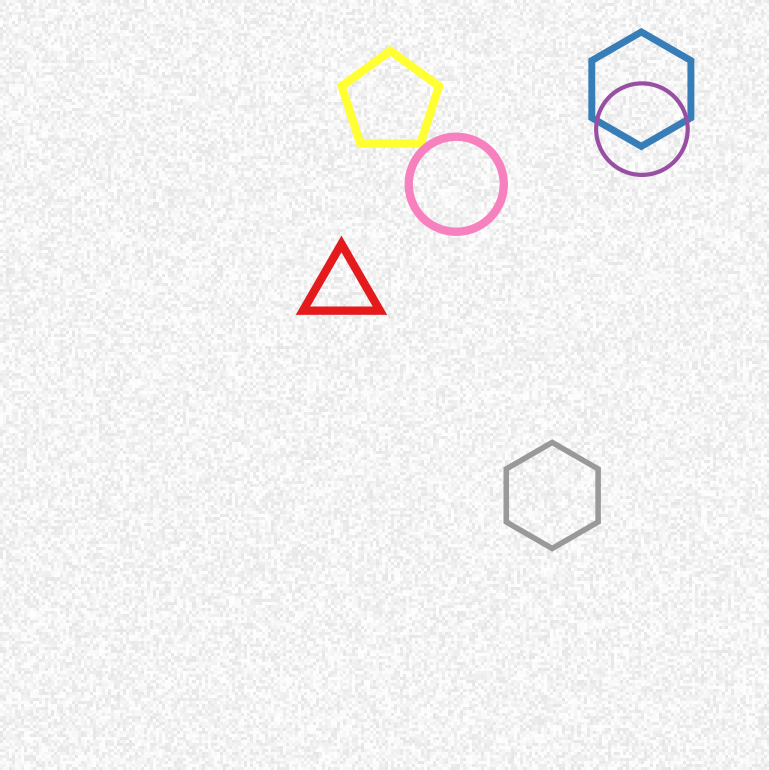[{"shape": "triangle", "thickness": 3, "radius": 0.29, "center": [0.443, 0.625]}, {"shape": "hexagon", "thickness": 2.5, "radius": 0.37, "center": [0.833, 0.884]}, {"shape": "circle", "thickness": 1.5, "radius": 0.3, "center": [0.834, 0.832]}, {"shape": "pentagon", "thickness": 3, "radius": 0.33, "center": [0.507, 0.867]}, {"shape": "circle", "thickness": 3, "radius": 0.31, "center": [0.593, 0.761]}, {"shape": "hexagon", "thickness": 2, "radius": 0.34, "center": [0.717, 0.357]}]